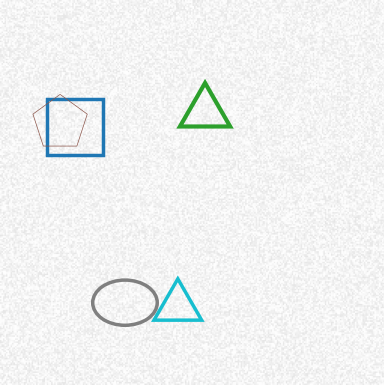[{"shape": "square", "thickness": 2.5, "radius": 0.36, "center": [0.194, 0.671]}, {"shape": "triangle", "thickness": 3, "radius": 0.38, "center": [0.533, 0.709]}, {"shape": "pentagon", "thickness": 0.5, "radius": 0.37, "center": [0.156, 0.681]}, {"shape": "oval", "thickness": 2.5, "radius": 0.42, "center": [0.325, 0.214]}, {"shape": "triangle", "thickness": 2.5, "radius": 0.36, "center": [0.462, 0.204]}]